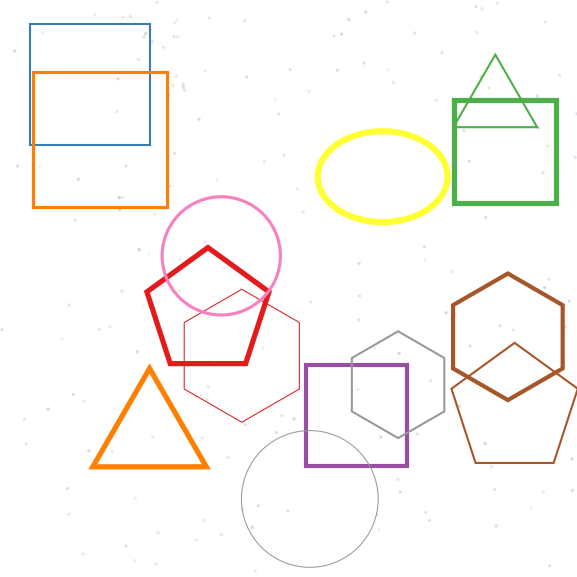[{"shape": "pentagon", "thickness": 2.5, "radius": 0.56, "center": [0.36, 0.459]}, {"shape": "hexagon", "thickness": 0.5, "radius": 0.58, "center": [0.419, 0.383]}, {"shape": "square", "thickness": 1, "radius": 0.52, "center": [0.156, 0.852]}, {"shape": "square", "thickness": 2.5, "radius": 0.44, "center": [0.874, 0.737]}, {"shape": "triangle", "thickness": 1, "radius": 0.42, "center": [0.858, 0.821]}, {"shape": "square", "thickness": 2, "radius": 0.44, "center": [0.618, 0.28]}, {"shape": "square", "thickness": 1.5, "radius": 0.58, "center": [0.173, 0.758]}, {"shape": "triangle", "thickness": 2.5, "radius": 0.57, "center": [0.259, 0.248]}, {"shape": "oval", "thickness": 3, "radius": 0.56, "center": [0.663, 0.693]}, {"shape": "hexagon", "thickness": 2, "radius": 0.55, "center": [0.879, 0.416]}, {"shape": "pentagon", "thickness": 1, "radius": 0.57, "center": [0.891, 0.29]}, {"shape": "circle", "thickness": 1.5, "radius": 0.51, "center": [0.383, 0.556]}, {"shape": "circle", "thickness": 0.5, "radius": 0.59, "center": [0.536, 0.135]}, {"shape": "hexagon", "thickness": 1, "radius": 0.46, "center": [0.689, 0.333]}]